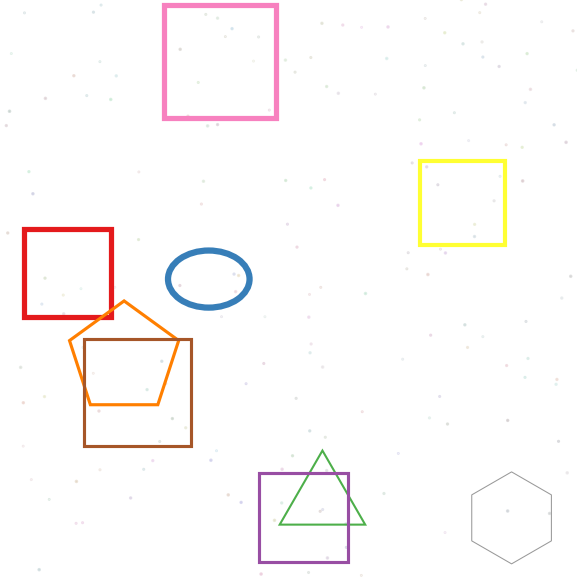[{"shape": "square", "thickness": 2.5, "radius": 0.38, "center": [0.117, 0.527]}, {"shape": "oval", "thickness": 3, "radius": 0.35, "center": [0.362, 0.516]}, {"shape": "triangle", "thickness": 1, "radius": 0.43, "center": [0.558, 0.133]}, {"shape": "square", "thickness": 1.5, "radius": 0.38, "center": [0.525, 0.103]}, {"shape": "pentagon", "thickness": 1.5, "radius": 0.5, "center": [0.215, 0.379]}, {"shape": "square", "thickness": 2, "radius": 0.36, "center": [0.801, 0.648]}, {"shape": "square", "thickness": 1.5, "radius": 0.46, "center": [0.238, 0.319]}, {"shape": "square", "thickness": 2.5, "radius": 0.49, "center": [0.381, 0.893]}, {"shape": "hexagon", "thickness": 0.5, "radius": 0.4, "center": [0.886, 0.102]}]